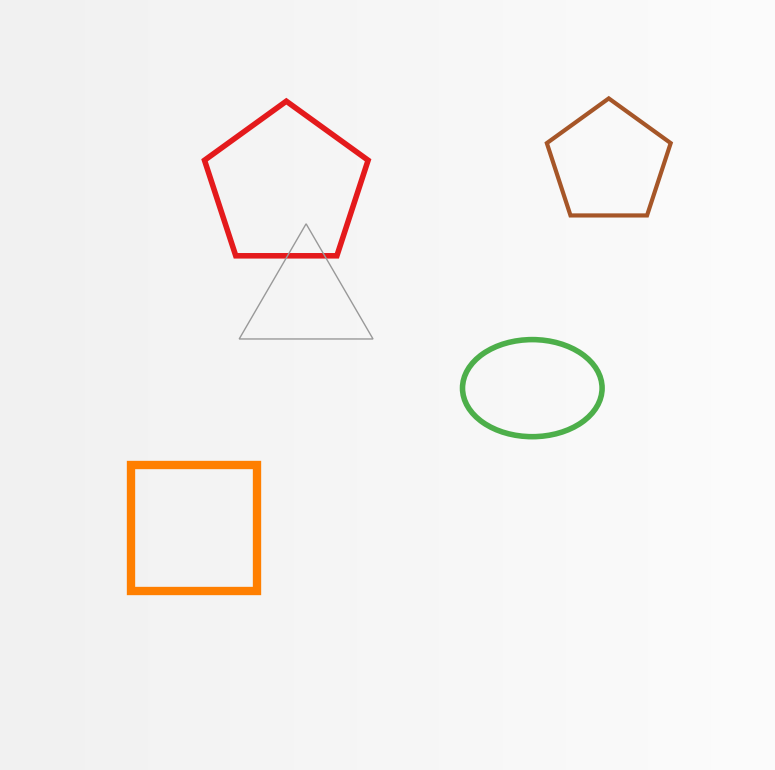[{"shape": "pentagon", "thickness": 2, "radius": 0.55, "center": [0.369, 0.758]}, {"shape": "oval", "thickness": 2, "radius": 0.45, "center": [0.687, 0.496]}, {"shape": "square", "thickness": 3, "radius": 0.41, "center": [0.251, 0.314]}, {"shape": "pentagon", "thickness": 1.5, "radius": 0.42, "center": [0.786, 0.788]}, {"shape": "triangle", "thickness": 0.5, "radius": 0.5, "center": [0.395, 0.61]}]